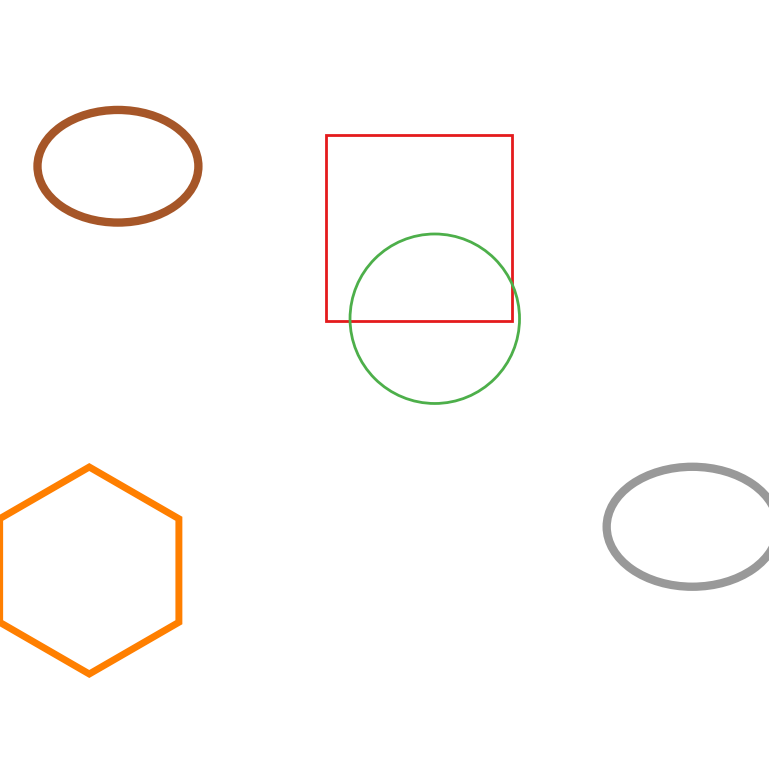[{"shape": "square", "thickness": 1, "radius": 0.6, "center": [0.544, 0.704]}, {"shape": "circle", "thickness": 1, "radius": 0.55, "center": [0.565, 0.586]}, {"shape": "hexagon", "thickness": 2.5, "radius": 0.67, "center": [0.116, 0.259]}, {"shape": "oval", "thickness": 3, "radius": 0.52, "center": [0.153, 0.784]}, {"shape": "oval", "thickness": 3, "radius": 0.56, "center": [0.899, 0.316]}]